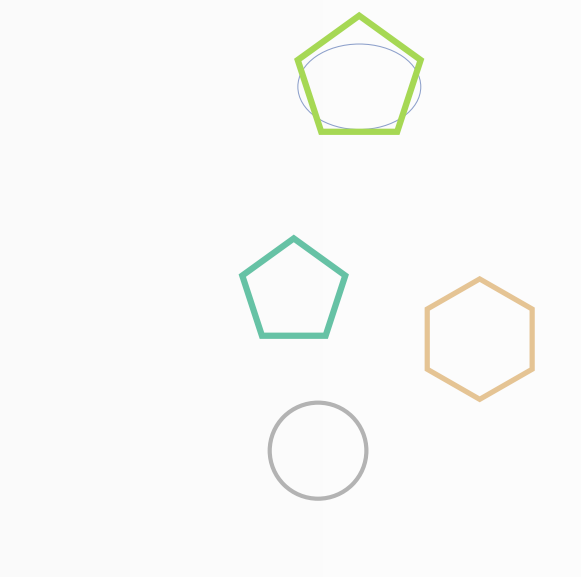[{"shape": "pentagon", "thickness": 3, "radius": 0.47, "center": [0.505, 0.493]}, {"shape": "oval", "thickness": 0.5, "radius": 0.53, "center": [0.618, 0.849]}, {"shape": "pentagon", "thickness": 3, "radius": 0.56, "center": [0.618, 0.861]}, {"shape": "hexagon", "thickness": 2.5, "radius": 0.52, "center": [0.825, 0.412]}, {"shape": "circle", "thickness": 2, "radius": 0.42, "center": [0.547, 0.219]}]